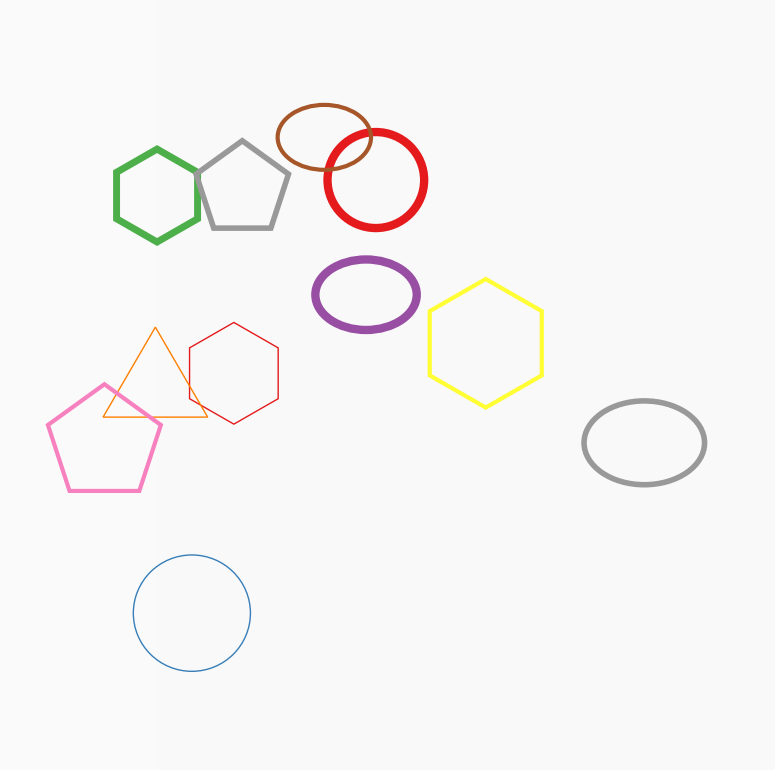[{"shape": "circle", "thickness": 3, "radius": 0.31, "center": [0.485, 0.766]}, {"shape": "hexagon", "thickness": 0.5, "radius": 0.33, "center": [0.302, 0.515]}, {"shape": "circle", "thickness": 0.5, "radius": 0.38, "center": [0.248, 0.204]}, {"shape": "hexagon", "thickness": 2.5, "radius": 0.3, "center": [0.203, 0.746]}, {"shape": "oval", "thickness": 3, "radius": 0.33, "center": [0.472, 0.617]}, {"shape": "triangle", "thickness": 0.5, "radius": 0.39, "center": [0.2, 0.497]}, {"shape": "hexagon", "thickness": 1.5, "radius": 0.42, "center": [0.627, 0.554]}, {"shape": "oval", "thickness": 1.5, "radius": 0.3, "center": [0.418, 0.822]}, {"shape": "pentagon", "thickness": 1.5, "radius": 0.38, "center": [0.135, 0.424]}, {"shape": "oval", "thickness": 2, "radius": 0.39, "center": [0.831, 0.425]}, {"shape": "pentagon", "thickness": 2, "radius": 0.31, "center": [0.313, 0.754]}]